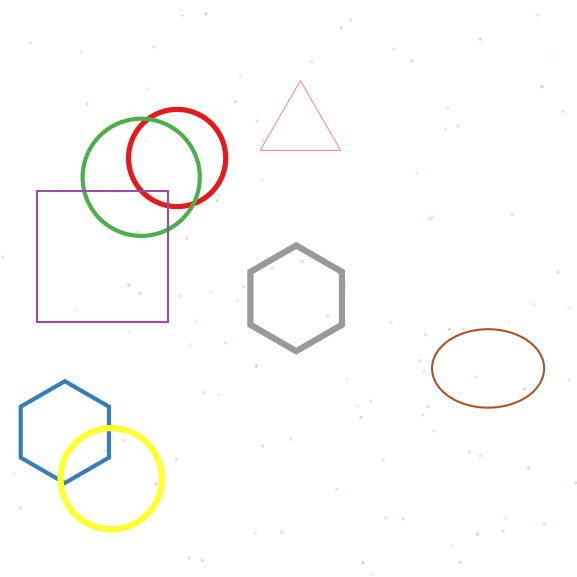[{"shape": "circle", "thickness": 2.5, "radius": 0.42, "center": [0.307, 0.726]}, {"shape": "hexagon", "thickness": 2, "radius": 0.44, "center": [0.112, 0.251]}, {"shape": "circle", "thickness": 2, "radius": 0.51, "center": [0.245, 0.692]}, {"shape": "square", "thickness": 1, "radius": 0.57, "center": [0.178, 0.555]}, {"shape": "circle", "thickness": 3, "radius": 0.44, "center": [0.193, 0.17]}, {"shape": "oval", "thickness": 1, "radius": 0.49, "center": [0.845, 0.361]}, {"shape": "triangle", "thickness": 0.5, "radius": 0.4, "center": [0.52, 0.779]}, {"shape": "hexagon", "thickness": 3, "radius": 0.46, "center": [0.513, 0.483]}]